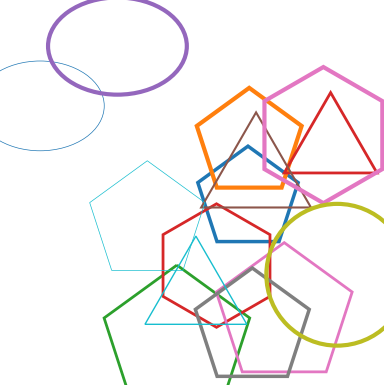[{"shape": "pentagon", "thickness": 2.5, "radius": 0.69, "center": [0.644, 0.483]}, {"shape": "oval", "thickness": 0.5, "radius": 0.83, "center": [0.104, 0.725]}, {"shape": "pentagon", "thickness": 3, "radius": 0.72, "center": [0.647, 0.629]}, {"shape": "pentagon", "thickness": 2, "radius": 0.99, "center": [0.46, 0.113]}, {"shape": "triangle", "thickness": 2, "radius": 0.7, "center": [0.859, 0.62]}, {"shape": "hexagon", "thickness": 2, "radius": 0.8, "center": [0.562, 0.31]}, {"shape": "oval", "thickness": 3, "radius": 0.9, "center": [0.305, 0.88]}, {"shape": "triangle", "thickness": 1.5, "radius": 0.82, "center": [0.665, 0.543]}, {"shape": "pentagon", "thickness": 2, "radius": 0.93, "center": [0.738, 0.184]}, {"shape": "hexagon", "thickness": 3, "radius": 0.88, "center": [0.84, 0.649]}, {"shape": "pentagon", "thickness": 2.5, "radius": 0.78, "center": [0.655, 0.148]}, {"shape": "circle", "thickness": 3, "radius": 0.92, "center": [0.876, 0.286]}, {"shape": "triangle", "thickness": 1, "radius": 0.76, "center": [0.509, 0.234]}, {"shape": "pentagon", "thickness": 0.5, "radius": 0.79, "center": [0.383, 0.425]}]